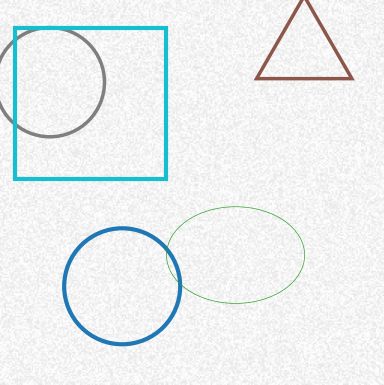[{"shape": "circle", "thickness": 3, "radius": 0.75, "center": [0.317, 0.256]}, {"shape": "oval", "thickness": 0.5, "radius": 0.9, "center": [0.612, 0.337]}, {"shape": "triangle", "thickness": 2.5, "radius": 0.71, "center": [0.79, 0.867]}, {"shape": "circle", "thickness": 2.5, "radius": 0.71, "center": [0.13, 0.787]}, {"shape": "square", "thickness": 3, "radius": 0.98, "center": [0.235, 0.731]}]